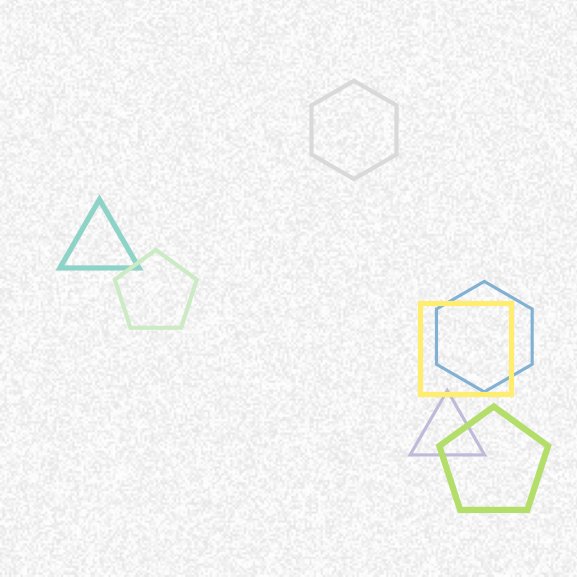[{"shape": "triangle", "thickness": 2.5, "radius": 0.4, "center": [0.172, 0.575]}, {"shape": "triangle", "thickness": 1.5, "radius": 0.37, "center": [0.775, 0.249]}, {"shape": "hexagon", "thickness": 1.5, "radius": 0.48, "center": [0.839, 0.416]}, {"shape": "pentagon", "thickness": 3, "radius": 0.49, "center": [0.855, 0.196]}, {"shape": "hexagon", "thickness": 2, "radius": 0.42, "center": [0.613, 0.774]}, {"shape": "pentagon", "thickness": 2, "radius": 0.37, "center": [0.27, 0.492]}, {"shape": "square", "thickness": 2.5, "radius": 0.4, "center": [0.806, 0.395]}]